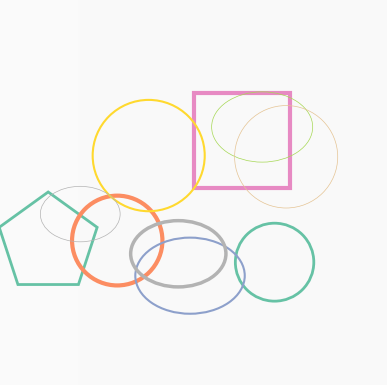[{"shape": "circle", "thickness": 2, "radius": 0.51, "center": [0.709, 0.319]}, {"shape": "pentagon", "thickness": 2, "radius": 0.66, "center": [0.124, 0.368]}, {"shape": "circle", "thickness": 3, "radius": 0.58, "center": [0.303, 0.375]}, {"shape": "oval", "thickness": 1.5, "radius": 0.71, "center": [0.49, 0.284]}, {"shape": "square", "thickness": 3, "radius": 0.62, "center": [0.624, 0.635]}, {"shape": "oval", "thickness": 0.5, "radius": 0.65, "center": [0.677, 0.67]}, {"shape": "circle", "thickness": 1.5, "radius": 0.72, "center": [0.384, 0.596]}, {"shape": "circle", "thickness": 0.5, "radius": 0.67, "center": [0.738, 0.593]}, {"shape": "oval", "thickness": 0.5, "radius": 0.51, "center": [0.207, 0.444]}, {"shape": "oval", "thickness": 2.5, "radius": 0.61, "center": [0.46, 0.341]}]